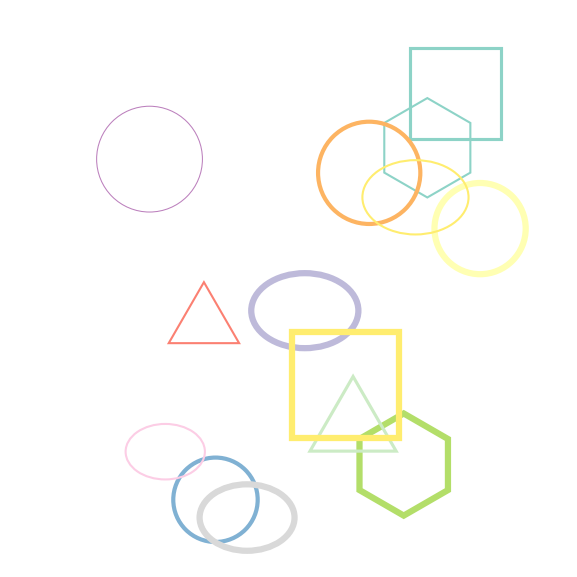[{"shape": "square", "thickness": 1.5, "radius": 0.39, "center": [0.789, 0.838]}, {"shape": "hexagon", "thickness": 1, "radius": 0.43, "center": [0.74, 0.743]}, {"shape": "circle", "thickness": 3, "radius": 0.39, "center": [0.831, 0.603]}, {"shape": "oval", "thickness": 3, "radius": 0.46, "center": [0.528, 0.461]}, {"shape": "triangle", "thickness": 1, "radius": 0.35, "center": [0.353, 0.44]}, {"shape": "circle", "thickness": 2, "radius": 0.37, "center": [0.373, 0.134]}, {"shape": "circle", "thickness": 2, "radius": 0.44, "center": [0.639, 0.7]}, {"shape": "hexagon", "thickness": 3, "radius": 0.44, "center": [0.699, 0.195]}, {"shape": "oval", "thickness": 1, "radius": 0.34, "center": [0.286, 0.217]}, {"shape": "oval", "thickness": 3, "radius": 0.41, "center": [0.428, 0.103]}, {"shape": "circle", "thickness": 0.5, "radius": 0.46, "center": [0.259, 0.724]}, {"shape": "triangle", "thickness": 1.5, "radius": 0.43, "center": [0.611, 0.261]}, {"shape": "square", "thickness": 3, "radius": 0.46, "center": [0.598, 0.332]}, {"shape": "oval", "thickness": 1, "radius": 0.46, "center": [0.719, 0.657]}]